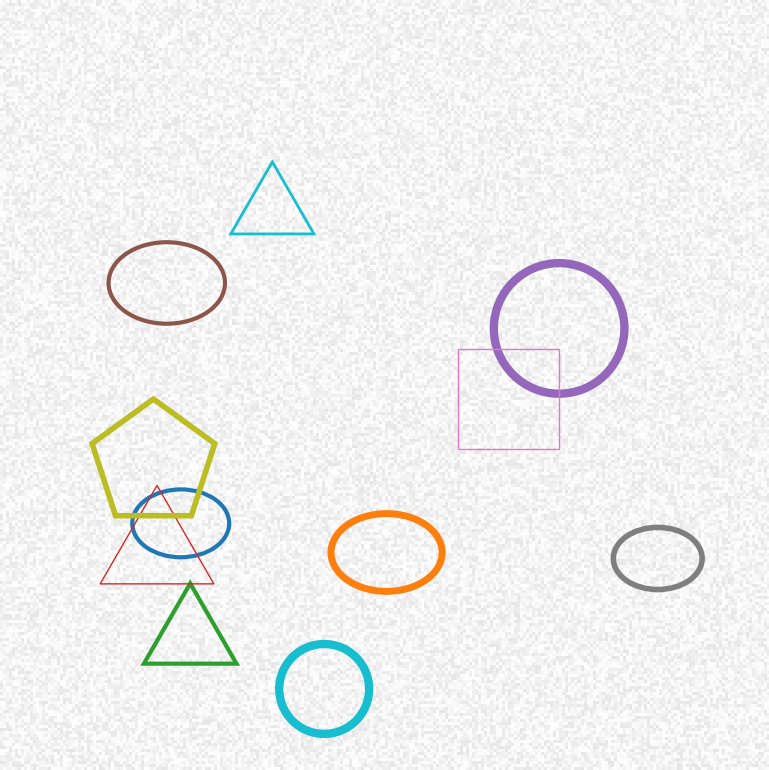[{"shape": "oval", "thickness": 1.5, "radius": 0.31, "center": [0.235, 0.32]}, {"shape": "oval", "thickness": 2.5, "radius": 0.36, "center": [0.502, 0.282]}, {"shape": "triangle", "thickness": 1.5, "radius": 0.35, "center": [0.247, 0.173]}, {"shape": "triangle", "thickness": 0.5, "radius": 0.43, "center": [0.204, 0.284]}, {"shape": "circle", "thickness": 3, "radius": 0.42, "center": [0.726, 0.574]}, {"shape": "oval", "thickness": 1.5, "radius": 0.38, "center": [0.217, 0.632]}, {"shape": "square", "thickness": 0.5, "radius": 0.33, "center": [0.66, 0.482]}, {"shape": "oval", "thickness": 2, "radius": 0.29, "center": [0.854, 0.275]}, {"shape": "pentagon", "thickness": 2, "radius": 0.42, "center": [0.199, 0.398]}, {"shape": "circle", "thickness": 3, "radius": 0.29, "center": [0.421, 0.105]}, {"shape": "triangle", "thickness": 1, "radius": 0.31, "center": [0.354, 0.727]}]